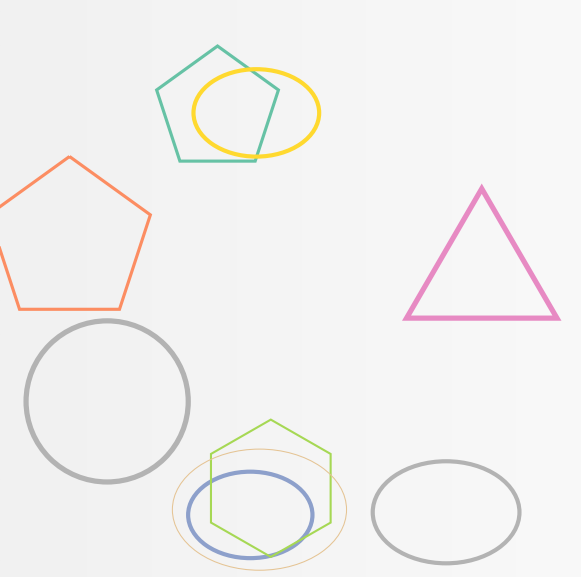[{"shape": "pentagon", "thickness": 1.5, "radius": 0.55, "center": [0.374, 0.809]}, {"shape": "pentagon", "thickness": 1.5, "radius": 0.73, "center": [0.12, 0.582]}, {"shape": "oval", "thickness": 2, "radius": 0.53, "center": [0.431, 0.107]}, {"shape": "triangle", "thickness": 2.5, "radius": 0.75, "center": [0.829, 0.523]}, {"shape": "hexagon", "thickness": 1, "radius": 0.59, "center": [0.466, 0.154]}, {"shape": "oval", "thickness": 2, "radius": 0.54, "center": [0.441, 0.804]}, {"shape": "oval", "thickness": 0.5, "radius": 0.75, "center": [0.446, 0.117]}, {"shape": "oval", "thickness": 2, "radius": 0.63, "center": [0.767, 0.112]}, {"shape": "circle", "thickness": 2.5, "radius": 0.7, "center": [0.184, 0.304]}]